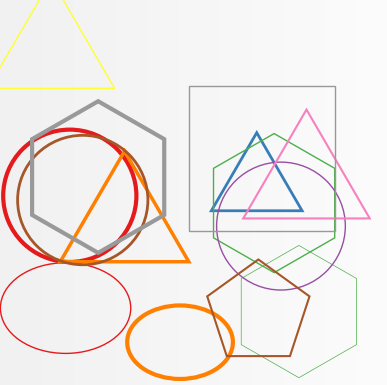[{"shape": "circle", "thickness": 3, "radius": 0.86, "center": [0.18, 0.491]}, {"shape": "oval", "thickness": 1, "radius": 0.84, "center": [0.169, 0.2]}, {"shape": "triangle", "thickness": 2, "radius": 0.68, "center": [0.663, 0.52]}, {"shape": "hexagon", "thickness": 1, "radius": 0.9, "center": [0.707, 0.472]}, {"shape": "hexagon", "thickness": 0.5, "radius": 0.86, "center": [0.771, 0.191]}, {"shape": "circle", "thickness": 1, "radius": 0.83, "center": [0.725, 0.413]}, {"shape": "triangle", "thickness": 2.5, "radius": 0.96, "center": [0.321, 0.416]}, {"shape": "oval", "thickness": 3, "radius": 0.68, "center": [0.465, 0.111]}, {"shape": "triangle", "thickness": 1, "radius": 0.94, "center": [0.132, 0.865]}, {"shape": "circle", "thickness": 2, "radius": 0.84, "center": [0.214, 0.48]}, {"shape": "pentagon", "thickness": 1.5, "radius": 0.69, "center": [0.667, 0.187]}, {"shape": "triangle", "thickness": 1.5, "radius": 0.94, "center": [0.791, 0.527]}, {"shape": "hexagon", "thickness": 3, "radius": 0.98, "center": [0.253, 0.54]}, {"shape": "square", "thickness": 1, "radius": 0.94, "center": [0.676, 0.588]}]